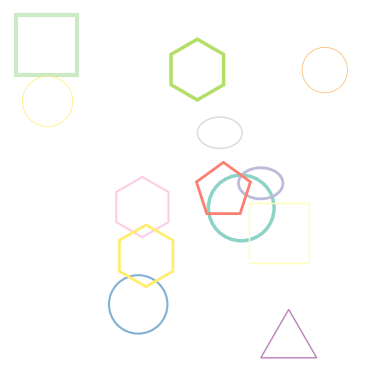[{"shape": "circle", "thickness": 2.5, "radius": 0.43, "center": [0.627, 0.46]}, {"shape": "square", "thickness": 1, "radius": 0.39, "center": [0.724, 0.395]}, {"shape": "oval", "thickness": 2, "radius": 0.29, "center": [0.677, 0.524]}, {"shape": "pentagon", "thickness": 2, "radius": 0.37, "center": [0.58, 0.505]}, {"shape": "circle", "thickness": 1.5, "radius": 0.38, "center": [0.359, 0.209]}, {"shape": "circle", "thickness": 0.5, "radius": 0.3, "center": [0.844, 0.818]}, {"shape": "hexagon", "thickness": 2.5, "radius": 0.39, "center": [0.513, 0.819]}, {"shape": "hexagon", "thickness": 1.5, "radius": 0.39, "center": [0.37, 0.462]}, {"shape": "oval", "thickness": 1, "radius": 0.29, "center": [0.571, 0.655]}, {"shape": "triangle", "thickness": 1, "radius": 0.42, "center": [0.75, 0.113]}, {"shape": "square", "thickness": 3, "radius": 0.39, "center": [0.12, 0.883]}, {"shape": "hexagon", "thickness": 2, "radius": 0.4, "center": [0.38, 0.336]}, {"shape": "circle", "thickness": 0.5, "radius": 0.33, "center": [0.124, 0.737]}]